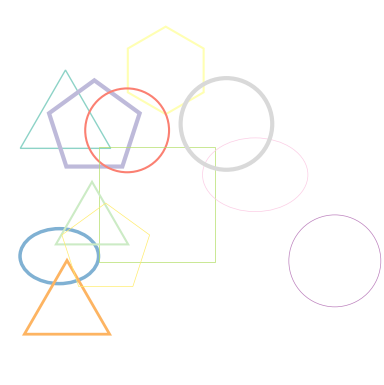[{"shape": "triangle", "thickness": 1, "radius": 0.68, "center": [0.17, 0.682]}, {"shape": "hexagon", "thickness": 1.5, "radius": 0.57, "center": [0.43, 0.817]}, {"shape": "pentagon", "thickness": 3, "radius": 0.62, "center": [0.245, 0.668]}, {"shape": "circle", "thickness": 1.5, "radius": 0.54, "center": [0.33, 0.661]}, {"shape": "oval", "thickness": 2.5, "radius": 0.51, "center": [0.154, 0.335]}, {"shape": "triangle", "thickness": 2, "radius": 0.64, "center": [0.174, 0.196]}, {"shape": "square", "thickness": 0.5, "radius": 0.75, "center": [0.408, 0.469]}, {"shape": "oval", "thickness": 0.5, "radius": 0.68, "center": [0.663, 0.546]}, {"shape": "circle", "thickness": 3, "radius": 0.59, "center": [0.588, 0.678]}, {"shape": "circle", "thickness": 0.5, "radius": 0.6, "center": [0.87, 0.322]}, {"shape": "triangle", "thickness": 1.5, "radius": 0.54, "center": [0.239, 0.419]}, {"shape": "pentagon", "thickness": 0.5, "radius": 0.6, "center": [0.275, 0.353]}]